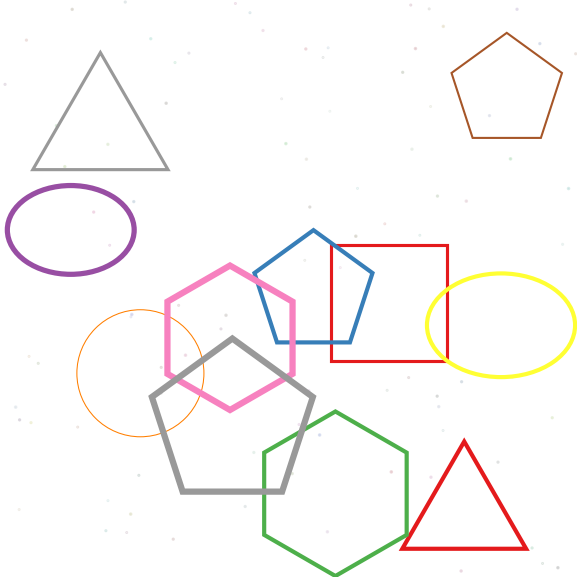[{"shape": "square", "thickness": 1.5, "radius": 0.5, "center": [0.674, 0.474]}, {"shape": "triangle", "thickness": 2, "radius": 0.62, "center": [0.804, 0.111]}, {"shape": "pentagon", "thickness": 2, "radius": 0.54, "center": [0.543, 0.493]}, {"shape": "hexagon", "thickness": 2, "radius": 0.71, "center": [0.581, 0.144]}, {"shape": "oval", "thickness": 2.5, "radius": 0.55, "center": [0.123, 0.601]}, {"shape": "circle", "thickness": 0.5, "radius": 0.55, "center": [0.243, 0.353]}, {"shape": "oval", "thickness": 2, "radius": 0.64, "center": [0.868, 0.436]}, {"shape": "pentagon", "thickness": 1, "radius": 0.5, "center": [0.877, 0.842]}, {"shape": "hexagon", "thickness": 3, "radius": 0.63, "center": [0.398, 0.414]}, {"shape": "pentagon", "thickness": 3, "radius": 0.73, "center": [0.402, 0.266]}, {"shape": "triangle", "thickness": 1.5, "radius": 0.68, "center": [0.174, 0.773]}]